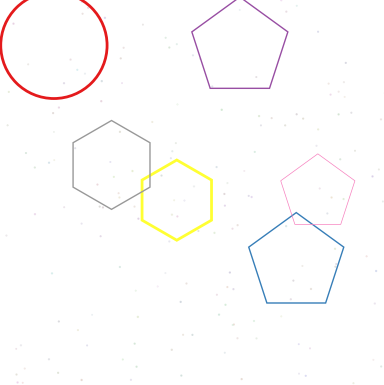[{"shape": "circle", "thickness": 2, "radius": 0.69, "center": [0.14, 0.882]}, {"shape": "pentagon", "thickness": 1, "radius": 0.65, "center": [0.769, 0.318]}, {"shape": "pentagon", "thickness": 1, "radius": 0.66, "center": [0.623, 0.877]}, {"shape": "hexagon", "thickness": 2, "radius": 0.52, "center": [0.459, 0.48]}, {"shape": "pentagon", "thickness": 0.5, "radius": 0.51, "center": [0.825, 0.499]}, {"shape": "hexagon", "thickness": 1, "radius": 0.58, "center": [0.29, 0.572]}]